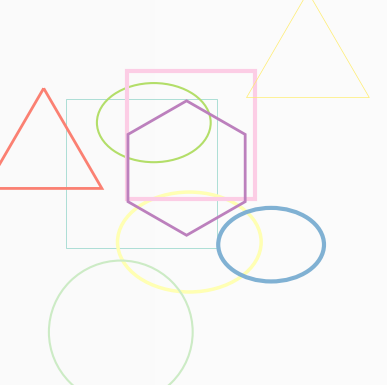[{"shape": "square", "thickness": 0.5, "radius": 0.97, "center": [0.365, 0.549]}, {"shape": "oval", "thickness": 2.5, "radius": 0.93, "center": [0.489, 0.371]}, {"shape": "triangle", "thickness": 2, "radius": 0.87, "center": [0.113, 0.597]}, {"shape": "oval", "thickness": 3, "radius": 0.68, "center": [0.7, 0.365]}, {"shape": "oval", "thickness": 1.5, "radius": 0.73, "center": [0.397, 0.681]}, {"shape": "square", "thickness": 3, "radius": 0.83, "center": [0.492, 0.649]}, {"shape": "hexagon", "thickness": 2, "radius": 0.87, "center": [0.481, 0.564]}, {"shape": "circle", "thickness": 1.5, "radius": 0.93, "center": [0.312, 0.138]}, {"shape": "triangle", "thickness": 0.5, "radius": 0.92, "center": [0.795, 0.838]}]